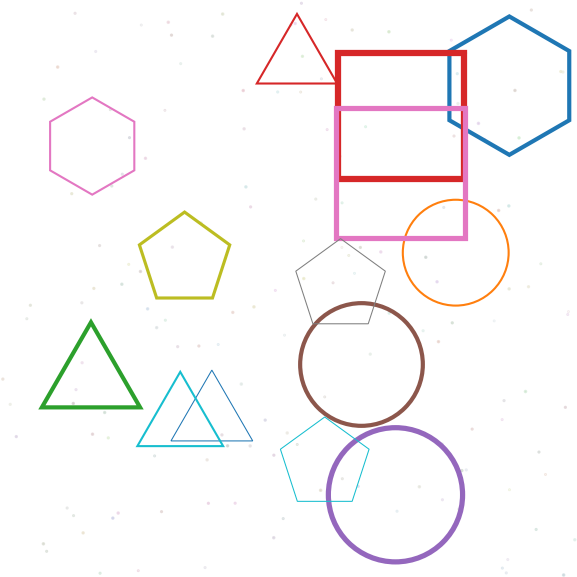[{"shape": "triangle", "thickness": 0.5, "radius": 0.41, "center": [0.367, 0.277]}, {"shape": "hexagon", "thickness": 2, "radius": 0.6, "center": [0.882, 0.851]}, {"shape": "circle", "thickness": 1, "radius": 0.46, "center": [0.789, 0.562]}, {"shape": "triangle", "thickness": 2, "radius": 0.49, "center": [0.158, 0.343]}, {"shape": "triangle", "thickness": 1, "radius": 0.4, "center": [0.514, 0.895]}, {"shape": "square", "thickness": 3, "radius": 0.55, "center": [0.694, 0.799]}, {"shape": "circle", "thickness": 2.5, "radius": 0.58, "center": [0.685, 0.142]}, {"shape": "circle", "thickness": 2, "radius": 0.53, "center": [0.626, 0.368]}, {"shape": "square", "thickness": 2.5, "radius": 0.56, "center": [0.693, 0.699]}, {"shape": "hexagon", "thickness": 1, "radius": 0.42, "center": [0.16, 0.746]}, {"shape": "pentagon", "thickness": 0.5, "radius": 0.41, "center": [0.59, 0.504]}, {"shape": "pentagon", "thickness": 1.5, "radius": 0.41, "center": [0.32, 0.55]}, {"shape": "triangle", "thickness": 1, "radius": 0.43, "center": [0.312, 0.27]}, {"shape": "pentagon", "thickness": 0.5, "radius": 0.4, "center": [0.562, 0.196]}]